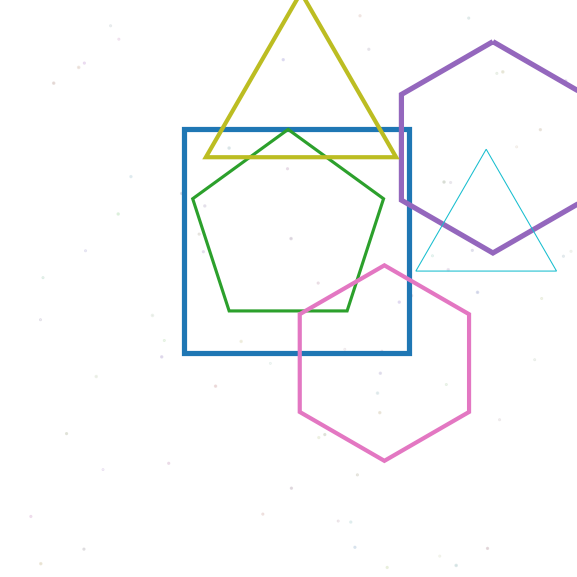[{"shape": "square", "thickness": 2.5, "radius": 0.97, "center": [0.514, 0.582]}, {"shape": "pentagon", "thickness": 1.5, "radius": 0.87, "center": [0.499, 0.601]}, {"shape": "hexagon", "thickness": 2.5, "radius": 0.91, "center": [0.854, 0.744]}, {"shape": "hexagon", "thickness": 2, "radius": 0.85, "center": [0.666, 0.37]}, {"shape": "triangle", "thickness": 2, "radius": 0.95, "center": [0.521, 0.822]}, {"shape": "triangle", "thickness": 0.5, "radius": 0.7, "center": [0.842, 0.6]}]